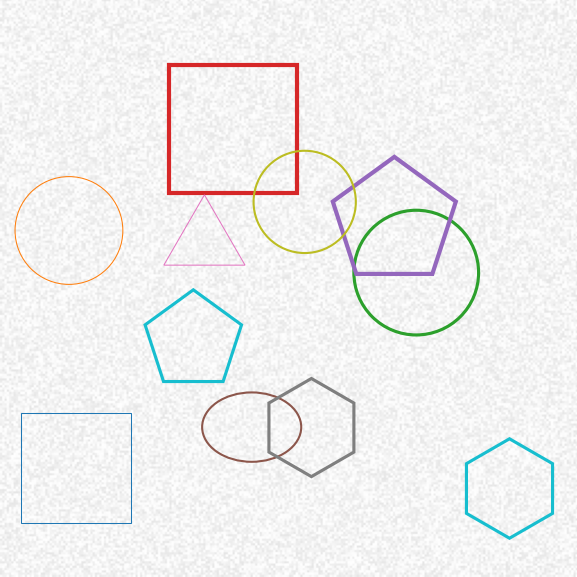[{"shape": "square", "thickness": 0.5, "radius": 0.48, "center": [0.132, 0.189]}, {"shape": "circle", "thickness": 0.5, "radius": 0.47, "center": [0.119, 0.6]}, {"shape": "circle", "thickness": 1.5, "radius": 0.54, "center": [0.721, 0.527]}, {"shape": "square", "thickness": 2, "radius": 0.55, "center": [0.403, 0.776]}, {"shape": "pentagon", "thickness": 2, "radius": 0.56, "center": [0.683, 0.615]}, {"shape": "oval", "thickness": 1, "radius": 0.43, "center": [0.436, 0.26]}, {"shape": "triangle", "thickness": 0.5, "radius": 0.41, "center": [0.354, 0.581]}, {"shape": "hexagon", "thickness": 1.5, "radius": 0.42, "center": [0.539, 0.259]}, {"shape": "circle", "thickness": 1, "radius": 0.44, "center": [0.528, 0.65]}, {"shape": "hexagon", "thickness": 1.5, "radius": 0.43, "center": [0.882, 0.153]}, {"shape": "pentagon", "thickness": 1.5, "radius": 0.44, "center": [0.335, 0.409]}]